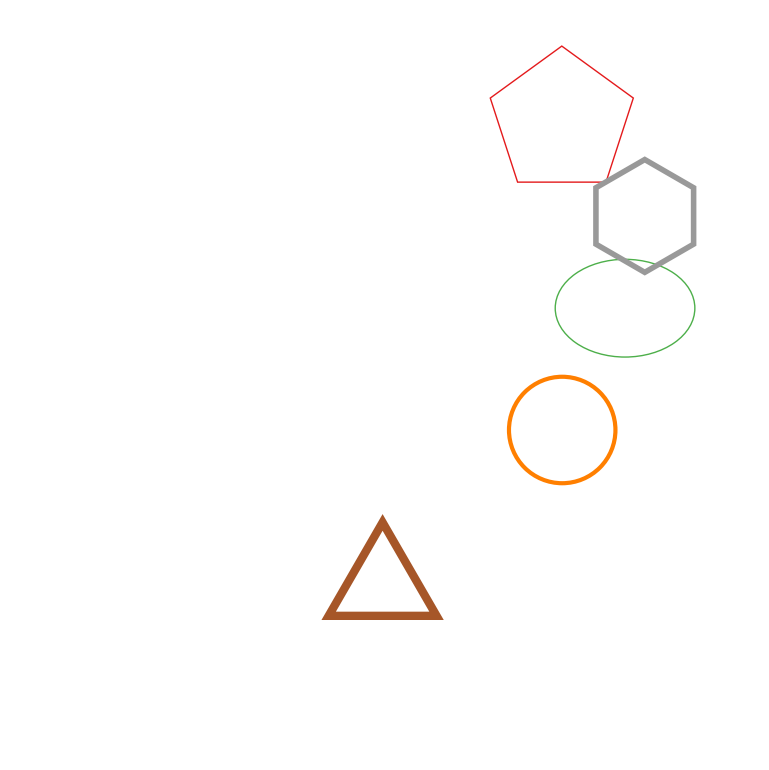[{"shape": "pentagon", "thickness": 0.5, "radius": 0.49, "center": [0.73, 0.842]}, {"shape": "oval", "thickness": 0.5, "radius": 0.45, "center": [0.812, 0.6]}, {"shape": "circle", "thickness": 1.5, "radius": 0.35, "center": [0.73, 0.442]}, {"shape": "triangle", "thickness": 3, "radius": 0.4, "center": [0.497, 0.241]}, {"shape": "hexagon", "thickness": 2, "radius": 0.37, "center": [0.837, 0.72]}]